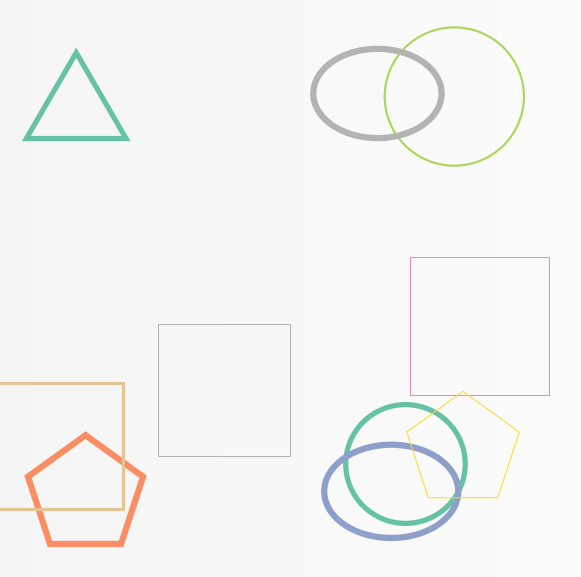[{"shape": "circle", "thickness": 2.5, "radius": 0.51, "center": [0.698, 0.196]}, {"shape": "triangle", "thickness": 2.5, "radius": 0.5, "center": [0.131, 0.809]}, {"shape": "pentagon", "thickness": 3, "radius": 0.52, "center": [0.147, 0.142]}, {"shape": "oval", "thickness": 3, "radius": 0.58, "center": [0.673, 0.148]}, {"shape": "square", "thickness": 0.5, "radius": 0.6, "center": [0.825, 0.435]}, {"shape": "circle", "thickness": 1, "radius": 0.6, "center": [0.782, 0.832]}, {"shape": "pentagon", "thickness": 0.5, "radius": 0.51, "center": [0.797, 0.22]}, {"shape": "square", "thickness": 1.5, "radius": 0.55, "center": [0.102, 0.227]}, {"shape": "square", "thickness": 0.5, "radius": 0.57, "center": [0.385, 0.324]}, {"shape": "oval", "thickness": 3, "radius": 0.55, "center": [0.649, 0.837]}]